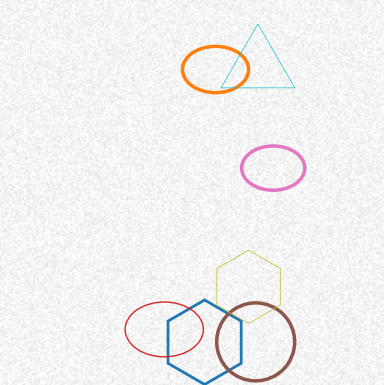[{"shape": "hexagon", "thickness": 2, "radius": 0.55, "center": [0.531, 0.111]}, {"shape": "oval", "thickness": 2.5, "radius": 0.43, "center": [0.56, 0.819]}, {"shape": "oval", "thickness": 1, "radius": 0.51, "center": [0.427, 0.144]}, {"shape": "circle", "thickness": 2.5, "radius": 0.51, "center": [0.664, 0.112]}, {"shape": "oval", "thickness": 2.5, "radius": 0.41, "center": [0.71, 0.563]}, {"shape": "hexagon", "thickness": 0.5, "radius": 0.48, "center": [0.646, 0.255]}, {"shape": "triangle", "thickness": 0.5, "radius": 0.55, "center": [0.67, 0.827]}]